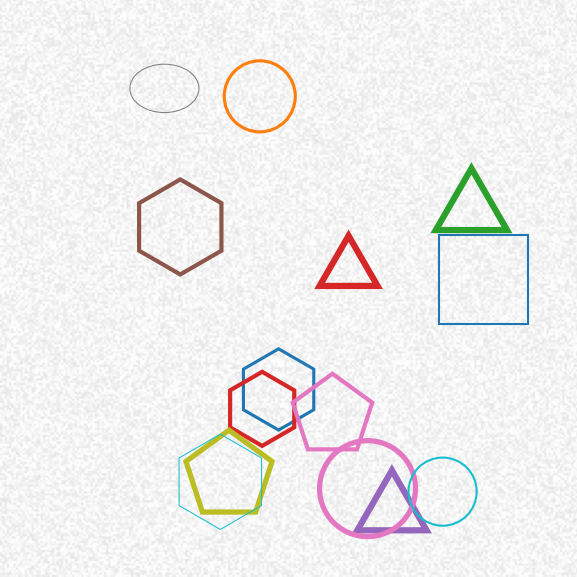[{"shape": "square", "thickness": 1, "radius": 0.39, "center": [0.837, 0.516]}, {"shape": "hexagon", "thickness": 1.5, "radius": 0.35, "center": [0.482, 0.325]}, {"shape": "circle", "thickness": 1.5, "radius": 0.31, "center": [0.45, 0.832]}, {"shape": "triangle", "thickness": 3, "radius": 0.36, "center": [0.816, 0.636]}, {"shape": "hexagon", "thickness": 2, "radius": 0.32, "center": [0.454, 0.291]}, {"shape": "triangle", "thickness": 3, "radius": 0.29, "center": [0.604, 0.533]}, {"shape": "triangle", "thickness": 3, "radius": 0.35, "center": [0.679, 0.115]}, {"shape": "hexagon", "thickness": 2, "radius": 0.41, "center": [0.312, 0.606]}, {"shape": "circle", "thickness": 2.5, "radius": 0.42, "center": [0.636, 0.153]}, {"shape": "pentagon", "thickness": 2, "radius": 0.36, "center": [0.576, 0.28]}, {"shape": "oval", "thickness": 0.5, "radius": 0.3, "center": [0.285, 0.846]}, {"shape": "pentagon", "thickness": 2.5, "radius": 0.39, "center": [0.397, 0.176]}, {"shape": "hexagon", "thickness": 0.5, "radius": 0.41, "center": [0.382, 0.165]}, {"shape": "circle", "thickness": 1, "radius": 0.29, "center": [0.766, 0.148]}]